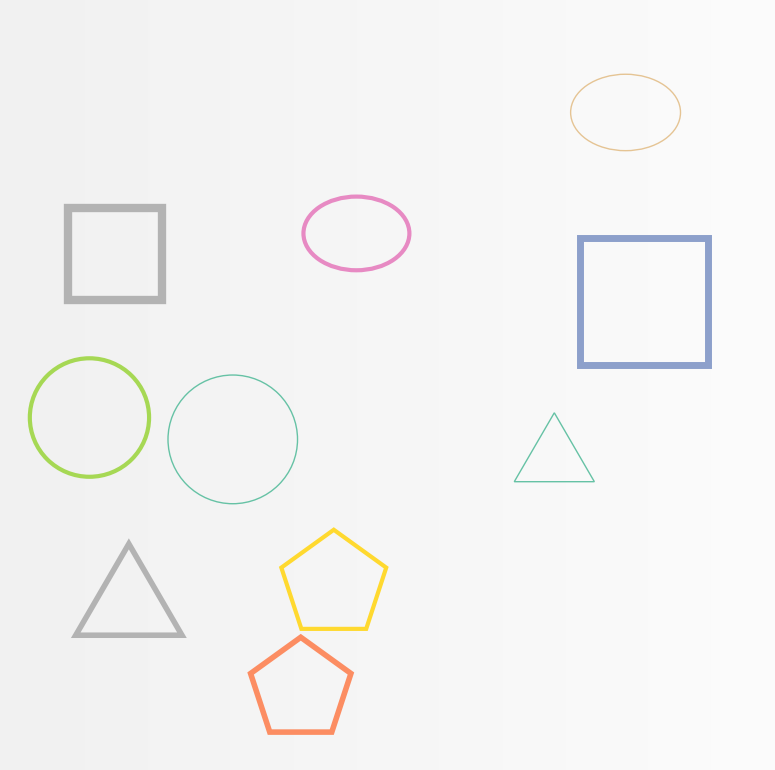[{"shape": "circle", "thickness": 0.5, "radius": 0.42, "center": [0.3, 0.429]}, {"shape": "triangle", "thickness": 0.5, "radius": 0.3, "center": [0.715, 0.404]}, {"shape": "pentagon", "thickness": 2, "radius": 0.34, "center": [0.388, 0.104]}, {"shape": "square", "thickness": 2.5, "radius": 0.41, "center": [0.831, 0.608]}, {"shape": "oval", "thickness": 1.5, "radius": 0.34, "center": [0.46, 0.697]}, {"shape": "circle", "thickness": 1.5, "radius": 0.38, "center": [0.115, 0.458]}, {"shape": "pentagon", "thickness": 1.5, "radius": 0.36, "center": [0.431, 0.241]}, {"shape": "oval", "thickness": 0.5, "radius": 0.35, "center": [0.807, 0.854]}, {"shape": "triangle", "thickness": 2, "radius": 0.4, "center": [0.166, 0.215]}, {"shape": "square", "thickness": 3, "radius": 0.3, "center": [0.149, 0.67]}]